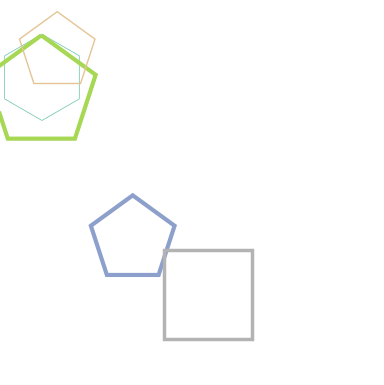[{"shape": "hexagon", "thickness": 0.5, "radius": 0.56, "center": [0.109, 0.799]}, {"shape": "pentagon", "thickness": 3, "radius": 0.57, "center": [0.345, 0.378]}, {"shape": "pentagon", "thickness": 3, "radius": 0.74, "center": [0.107, 0.76]}, {"shape": "pentagon", "thickness": 1, "radius": 0.52, "center": [0.149, 0.867]}, {"shape": "square", "thickness": 2.5, "radius": 0.58, "center": [0.54, 0.235]}]